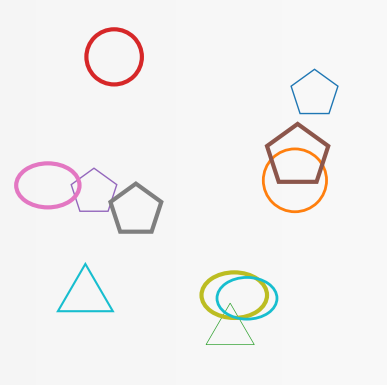[{"shape": "pentagon", "thickness": 1, "radius": 0.32, "center": [0.812, 0.756]}, {"shape": "circle", "thickness": 2, "radius": 0.41, "center": [0.761, 0.532]}, {"shape": "triangle", "thickness": 0.5, "radius": 0.36, "center": [0.594, 0.141]}, {"shape": "circle", "thickness": 3, "radius": 0.36, "center": [0.295, 0.852]}, {"shape": "pentagon", "thickness": 1, "radius": 0.31, "center": [0.243, 0.501]}, {"shape": "pentagon", "thickness": 3, "radius": 0.42, "center": [0.768, 0.595]}, {"shape": "oval", "thickness": 3, "radius": 0.41, "center": [0.123, 0.519]}, {"shape": "pentagon", "thickness": 3, "radius": 0.34, "center": [0.351, 0.454]}, {"shape": "oval", "thickness": 3, "radius": 0.42, "center": [0.605, 0.233]}, {"shape": "oval", "thickness": 2, "radius": 0.39, "center": [0.637, 0.225]}, {"shape": "triangle", "thickness": 1.5, "radius": 0.41, "center": [0.22, 0.233]}]